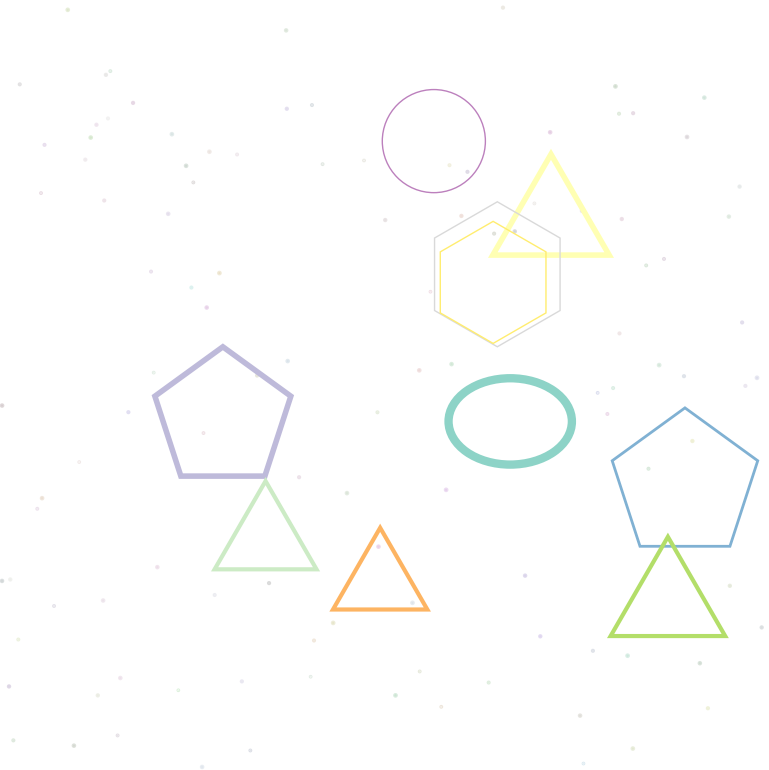[{"shape": "oval", "thickness": 3, "radius": 0.4, "center": [0.663, 0.453]}, {"shape": "triangle", "thickness": 2, "radius": 0.44, "center": [0.716, 0.712]}, {"shape": "pentagon", "thickness": 2, "radius": 0.46, "center": [0.289, 0.457]}, {"shape": "pentagon", "thickness": 1, "radius": 0.5, "center": [0.89, 0.371]}, {"shape": "triangle", "thickness": 1.5, "radius": 0.35, "center": [0.494, 0.244]}, {"shape": "triangle", "thickness": 1.5, "radius": 0.43, "center": [0.867, 0.217]}, {"shape": "hexagon", "thickness": 0.5, "radius": 0.47, "center": [0.646, 0.644]}, {"shape": "circle", "thickness": 0.5, "radius": 0.33, "center": [0.563, 0.817]}, {"shape": "triangle", "thickness": 1.5, "radius": 0.38, "center": [0.345, 0.299]}, {"shape": "hexagon", "thickness": 0.5, "radius": 0.4, "center": [0.64, 0.633]}]